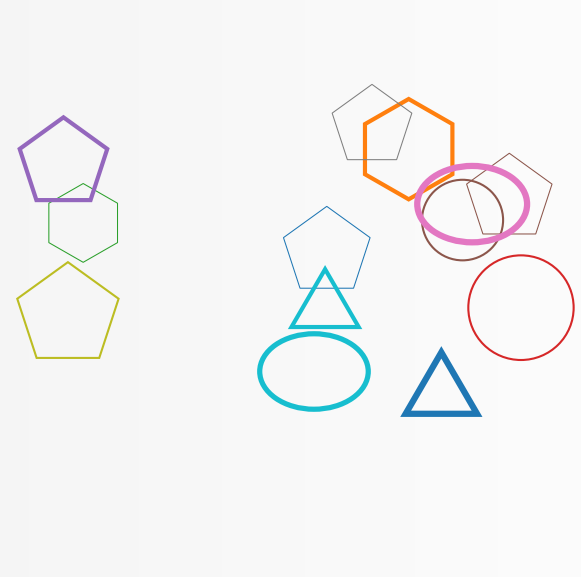[{"shape": "pentagon", "thickness": 0.5, "radius": 0.39, "center": [0.562, 0.563]}, {"shape": "triangle", "thickness": 3, "radius": 0.35, "center": [0.759, 0.318]}, {"shape": "hexagon", "thickness": 2, "radius": 0.43, "center": [0.703, 0.741]}, {"shape": "hexagon", "thickness": 0.5, "radius": 0.34, "center": [0.143, 0.613]}, {"shape": "circle", "thickness": 1, "radius": 0.45, "center": [0.896, 0.466]}, {"shape": "pentagon", "thickness": 2, "radius": 0.4, "center": [0.109, 0.717]}, {"shape": "pentagon", "thickness": 0.5, "radius": 0.39, "center": [0.876, 0.656]}, {"shape": "circle", "thickness": 1, "radius": 0.35, "center": [0.796, 0.618]}, {"shape": "oval", "thickness": 3, "radius": 0.47, "center": [0.812, 0.646]}, {"shape": "pentagon", "thickness": 0.5, "radius": 0.36, "center": [0.64, 0.781]}, {"shape": "pentagon", "thickness": 1, "radius": 0.46, "center": [0.117, 0.454]}, {"shape": "triangle", "thickness": 2, "radius": 0.33, "center": [0.559, 0.466]}, {"shape": "oval", "thickness": 2.5, "radius": 0.47, "center": [0.54, 0.356]}]